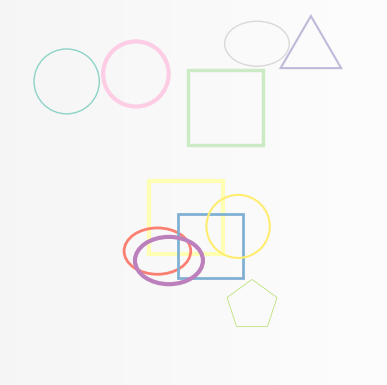[{"shape": "circle", "thickness": 1, "radius": 0.42, "center": [0.172, 0.789]}, {"shape": "square", "thickness": 3, "radius": 0.48, "center": [0.479, 0.435]}, {"shape": "triangle", "thickness": 1.5, "radius": 0.45, "center": [0.802, 0.868]}, {"shape": "oval", "thickness": 2, "radius": 0.43, "center": [0.406, 0.348]}, {"shape": "square", "thickness": 2, "radius": 0.42, "center": [0.543, 0.362]}, {"shape": "pentagon", "thickness": 0.5, "radius": 0.34, "center": [0.65, 0.206]}, {"shape": "circle", "thickness": 3, "radius": 0.42, "center": [0.351, 0.808]}, {"shape": "oval", "thickness": 1, "radius": 0.42, "center": [0.663, 0.886]}, {"shape": "oval", "thickness": 3, "radius": 0.44, "center": [0.436, 0.323]}, {"shape": "square", "thickness": 2.5, "radius": 0.49, "center": [0.582, 0.72]}, {"shape": "circle", "thickness": 1.5, "radius": 0.41, "center": [0.615, 0.412]}]